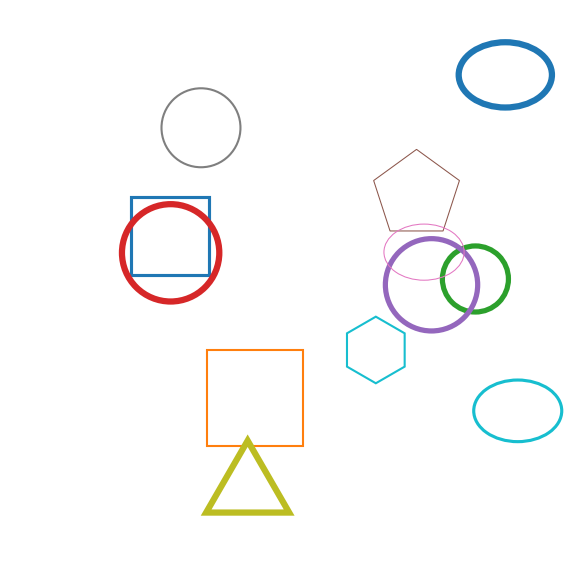[{"shape": "square", "thickness": 1.5, "radius": 0.34, "center": [0.294, 0.59]}, {"shape": "oval", "thickness": 3, "radius": 0.4, "center": [0.875, 0.869]}, {"shape": "square", "thickness": 1, "radius": 0.42, "center": [0.441, 0.311]}, {"shape": "circle", "thickness": 2.5, "radius": 0.29, "center": [0.823, 0.516]}, {"shape": "circle", "thickness": 3, "radius": 0.42, "center": [0.295, 0.561]}, {"shape": "circle", "thickness": 2.5, "radius": 0.4, "center": [0.747, 0.506]}, {"shape": "pentagon", "thickness": 0.5, "radius": 0.39, "center": [0.721, 0.662]}, {"shape": "oval", "thickness": 0.5, "radius": 0.35, "center": [0.734, 0.563]}, {"shape": "circle", "thickness": 1, "radius": 0.34, "center": [0.348, 0.778]}, {"shape": "triangle", "thickness": 3, "radius": 0.41, "center": [0.429, 0.153]}, {"shape": "hexagon", "thickness": 1, "radius": 0.29, "center": [0.651, 0.393]}, {"shape": "oval", "thickness": 1.5, "radius": 0.38, "center": [0.897, 0.288]}]